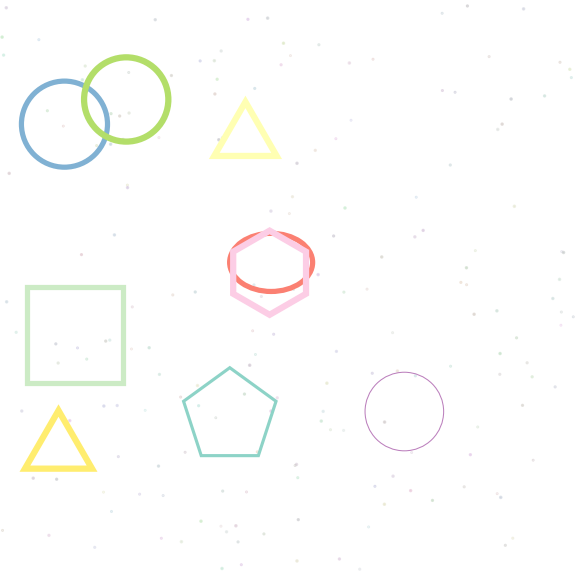[{"shape": "pentagon", "thickness": 1.5, "radius": 0.42, "center": [0.398, 0.278]}, {"shape": "triangle", "thickness": 3, "radius": 0.31, "center": [0.425, 0.76]}, {"shape": "oval", "thickness": 2.5, "radius": 0.36, "center": [0.47, 0.545]}, {"shape": "circle", "thickness": 2.5, "radius": 0.37, "center": [0.112, 0.784]}, {"shape": "circle", "thickness": 3, "radius": 0.36, "center": [0.219, 0.827]}, {"shape": "hexagon", "thickness": 3, "radius": 0.36, "center": [0.467, 0.527]}, {"shape": "circle", "thickness": 0.5, "radius": 0.34, "center": [0.7, 0.287]}, {"shape": "square", "thickness": 2.5, "radius": 0.42, "center": [0.13, 0.419]}, {"shape": "triangle", "thickness": 3, "radius": 0.34, "center": [0.101, 0.221]}]